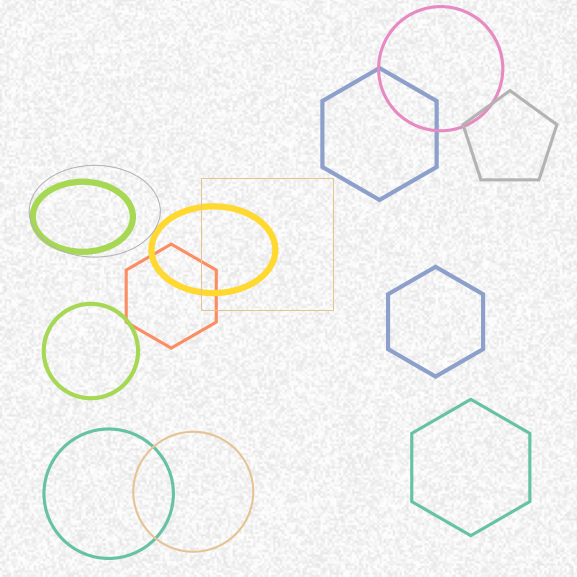[{"shape": "hexagon", "thickness": 1.5, "radius": 0.59, "center": [0.815, 0.19]}, {"shape": "circle", "thickness": 1.5, "radius": 0.56, "center": [0.188, 0.144]}, {"shape": "hexagon", "thickness": 1.5, "radius": 0.45, "center": [0.297, 0.486]}, {"shape": "hexagon", "thickness": 2, "radius": 0.57, "center": [0.657, 0.767]}, {"shape": "hexagon", "thickness": 2, "radius": 0.48, "center": [0.754, 0.442]}, {"shape": "circle", "thickness": 1.5, "radius": 0.54, "center": [0.763, 0.88]}, {"shape": "circle", "thickness": 2, "radius": 0.41, "center": [0.157, 0.391]}, {"shape": "oval", "thickness": 3, "radius": 0.43, "center": [0.143, 0.624]}, {"shape": "oval", "thickness": 3, "radius": 0.54, "center": [0.369, 0.567]}, {"shape": "circle", "thickness": 1, "radius": 0.52, "center": [0.335, 0.148]}, {"shape": "square", "thickness": 0.5, "radius": 0.57, "center": [0.463, 0.576]}, {"shape": "oval", "thickness": 0.5, "radius": 0.57, "center": [0.164, 0.633]}, {"shape": "pentagon", "thickness": 1.5, "radius": 0.43, "center": [0.883, 0.757]}]